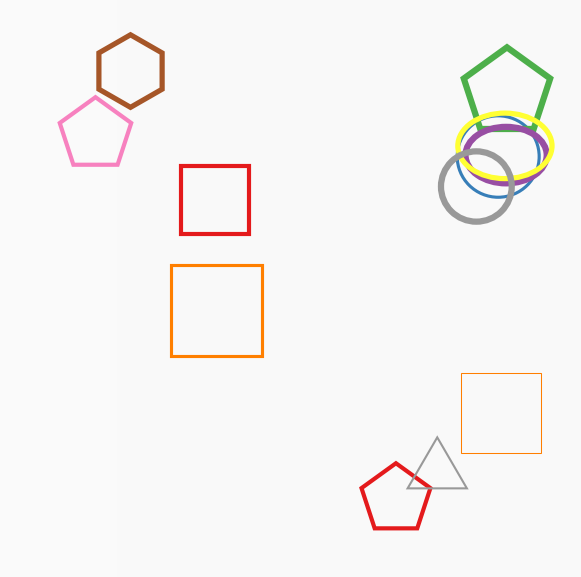[{"shape": "pentagon", "thickness": 2, "radius": 0.31, "center": [0.681, 0.135]}, {"shape": "square", "thickness": 2, "radius": 0.29, "center": [0.369, 0.653]}, {"shape": "circle", "thickness": 1.5, "radius": 0.35, "center": [0.857, 0.728]}, {"shape": "pentagon", "thickness": 3, "radius": 0.39, "center": [0.872, 0.839]}, {"shape": "oval", "thickness": 3, "radius": 0.35, "center": [0.871, 0.731]}, {"shape": "square", "thickness": 1.5, "radius": 0.39, "center": [0.372, 0.461]}, {"shape": "square", "thickness": 0.5, "radius": 0.35, "center": [0.861, 0.284]}, {"shape": "oval", "thickness": 2.5, "radius": 0.41, "center": [0.869, 0.747]}, {"shape": "hexagon", "thickness": 2.5, "radius": 0.31, "center": [0.225, 0.876]}, {"shape": "pentagon", "thickness": 2, "radius": 0.32, "center": [0.164, 0.766]}, {"shape": "triangle", "thickness": 1, "radius": 0.29, "center": [0.752, 0.183]}, {"shape": "circle", "thickness": 3, "radius": 0.3, "center": [0.82, 0.676]}]